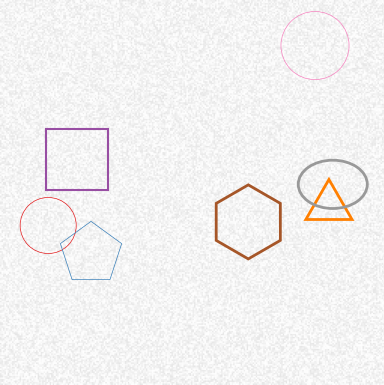[{"shape": "circle", "thickness": 0.5, "radius": 0.36, "center": [0.125, 0.414]}, {"shape": "pentagon", "thickness": 0.5, "radius": 0.42, "center": [0.236, 0.341]}, {"shape": "square", "thickness": 1.5, "radius": 0.4, "center": [0.2, 0.585]}, {"shape": "triangle", "thickness": 2, "radius": 0.35, "center": [0.854, 0.465]}, {"shape": "hexagon", "thickness": 2, "radius": 0.48, "center": [0.645, 0.424]}, {"shape": "circle", "thickness": 0.5, "radius": 0.44, "center": [0.818, 0.882]}, {"shape": "oval", "thickness": 2, "radius": 0.45, "center": [0.864, 0.521]}]